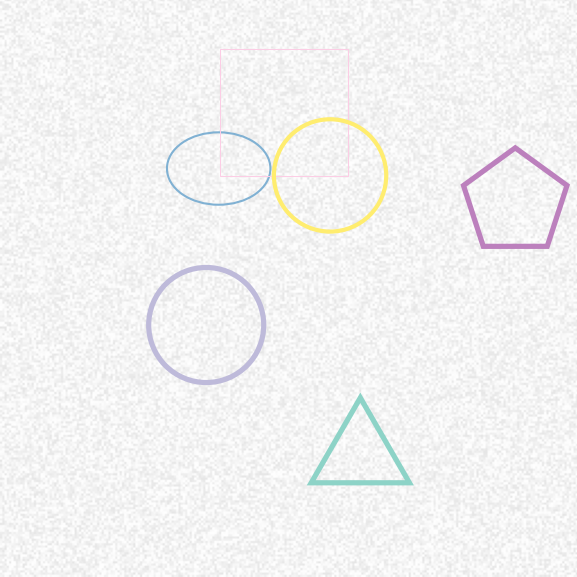[{"shape": "triangle", "thickness": 2.5, "radius": 0.49, "center": [0.624, 0.212]}, {"shape": "circle", "thickness": 2.5, "radius": 0.5, "center": [0.357, 0.436]}, {"shape": "oval", "thickness": 1, "radius": 0.45, "center": [0.379, 0.707]}, {"shape": "square", "thickness": 0.5, "radius": 0.55, "center": [0.492, 0.804]}, {"shape": "pentagon", "thickness": 2.5, "radius": 0.47, "center": [0.892, 0.649]}, {"shape": "circle", "thickness": 2, "radius": 0.49, "center": [0.572, 0.695]}]